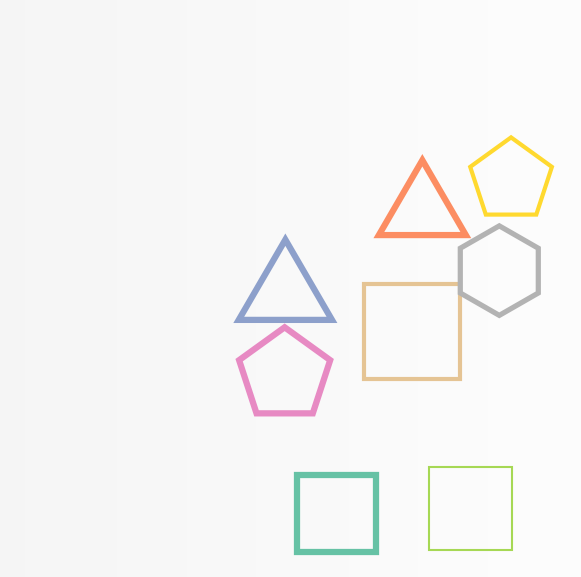[{"shape": "square", "thickness": 3, "radius": 0.34, "center": [0.579, 0.11]}, {"shape": "triangle", "thickness": 3, "radius": 0.43, "center": [0.727, 0.635]}, {"shape": "triangle", "thickness": 3, "radius": 0.46, "center": [0.491, 0.492]}, {"shape": "pentagon", "thickness": 3, "radius": 0.41, "center": [0.49, 0.35]}, {"shape": "square", "thickness": 1, "radius": 0.36, "center": [0.809, 0.118]}, {"shape": "pentagon", "thickness": 2, "radius": 0.37, "center": [0.879, 0.687]}, {"shape": "square", "thickness": 2, "radius": 0.41, "center": [0.709, 0.425]}, {"shape": "hexagon", "thickness": 2.5, "radius": 0.39, "center": [0.859, 0.531]}]